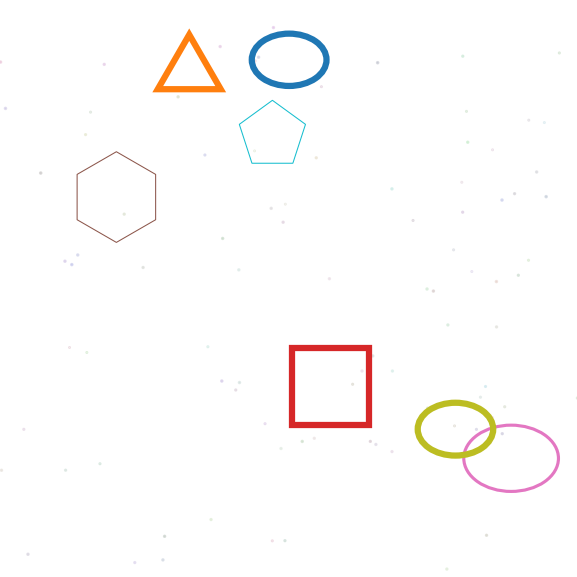[{"shape": "oval", "thickness": 3, "radius": 0.32, "center": [0.501, 0.896]}, {"shape": "triangle", "thickness": 3, "radius": 0.31, "center": [0.328, 0.876]}, {"shape": "square", "thickness": 3, "radius": 0.34, "center": [0.573, 0.33]}, {"shape": "hexagon", "thickness": 0.5, "radius": 0.39, "center": [0.202, 0.658]}, {"shape": "oval", "thickness": 1.5, "radius": 0.41, "center": [0.885, 0.206]}, {"shape": "oval", "thickness": 3, "radius": 0.33, "center": [0.789, 0.256]}, {"shape": "pentagon", "thickness": 0.5, "radius": 0.3, "center": [0.472, 0.765]}]